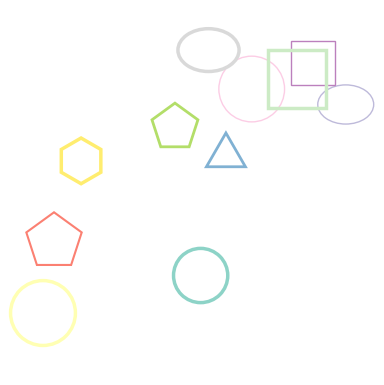[{"shape": "circle", "thickness": 2.5, "radius": 0.35, "center": [0.521, 0.284]}, {"shape": "circle", "thickness": 2.5, "radius": 0.42, "center": [0.112, 0.187]}, {"shape": "oval", "thickness": 1, "radius": 0.36, "center": [0.898, 0.729]}, {"shape": "pentagon", "thickness": 1.5, "radius": 0.38, "center": [0.14, 0.373]}, {"shape": "triangle", "thickness": 2, "radius": 0.29, "center": [0.587, 0.596]}, {"shape": "pentagon", "thickness": 2, "radius": 0.31, "center": [0.454, 0.669]}, {"shape": "circle", "thickness": 1, "radius": 0.43, "center": [0.654, 0.769]}, {"shape": "oval", "thickness": 2.5, "radius": 0.4, "center": [0.542, 0.87]}, {"shape": "square", "thickness": 1, "radius": 0.29, "center": [0.813, 0.837]}, {"shape": "square", "thickness": 2.5, "radius": 0.38, "center": [0.771, 0.794]}, {"shape": "hexagon", "thickness": 2.5, "radius": 0.3, "center": [0.211, 0.582]}]